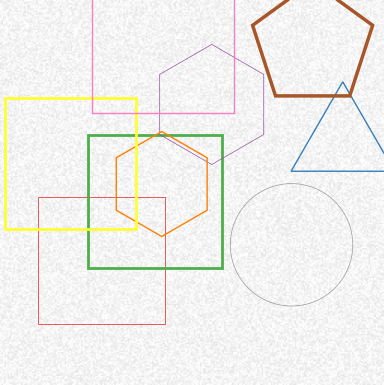[{"shape": "square", "thickness": 0.5, "radius": 0.82, "center": [0.263, 0.324]}, {"shape": "triangle", "thickness": 1, "radius": 0.77, "center": [0.89, 0.633]}, {"shape": "square", "thickness": 2, "radius": 0.86, "center": [0.403, 0.477]}, {"shape": "hexagon", "thickness": 0.5, "radius": 0.78, "center": [0.55, 0.729]}, {"shape": "hexagon", "thickness": 1, "radius": 0.68, "center": [0.42, 0.522]}, {"shape": "square", "thickness": 2, "radius": 0.85, "center": [0.183, 0.576]}, {"shape": "pentagon", "thickness": 2.5, "radius": 0.82, "center": [0.812, 0.884]}, {"shape": "square", "thickness": 1, "radius": 0.93, "center": [0.423, 0.893]}, {"shape": "circle", "thickness": 0.5, "radius": 0.8, "center": [0.757, 0.364]}]